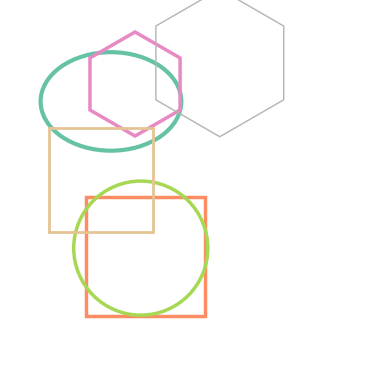[{"shape": "oval", "thickness": 3, "radius": 0.91, "center": [0.288, 0.737]}, {"shape": "square", "thickness": 2.5, "radius": 0.77, "center": [0.378, 0.333]}, {"shape": "hexagon", "thickness": 2.5, "radius": 0.68, "center": [0.351, 0.782]}, {"shape": "circle", "thickness": 2.5, "radius": 0.87, "center": [0.366, 0.356]}, {"shape": "square", "thickness": 2, "radius": 0.68, "center": [0.262, 0.533]}, {"shape": "hexagon", "thickness": 1, "radius": 0.96, "center": [0.571, 0.837]}]